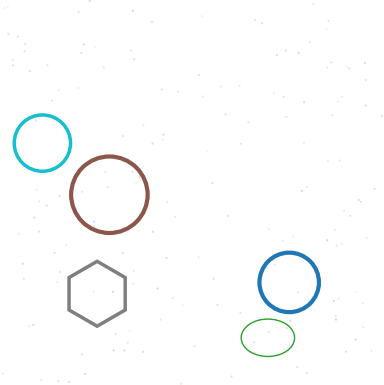[{"shape": "circle", "thickness": 3, "radius": 0.39, "center": [0.751, 0.267]}, {"shape": "oval", "thickness": 1, "radius": 0.35, "center": [0.696, 0.123]}, {"shape": "circle", "thickness": 3, "radius": 0.5, "center": [0.284, 0.494]}, {"shape": "hexagon", "thickness": 2.5, "radius": 0.42, "center": [0.252, 0.237]}, {"shape": "circle", "thickness": 2.5, "radius": 0.37, "center": [0.11, 0.628]}]